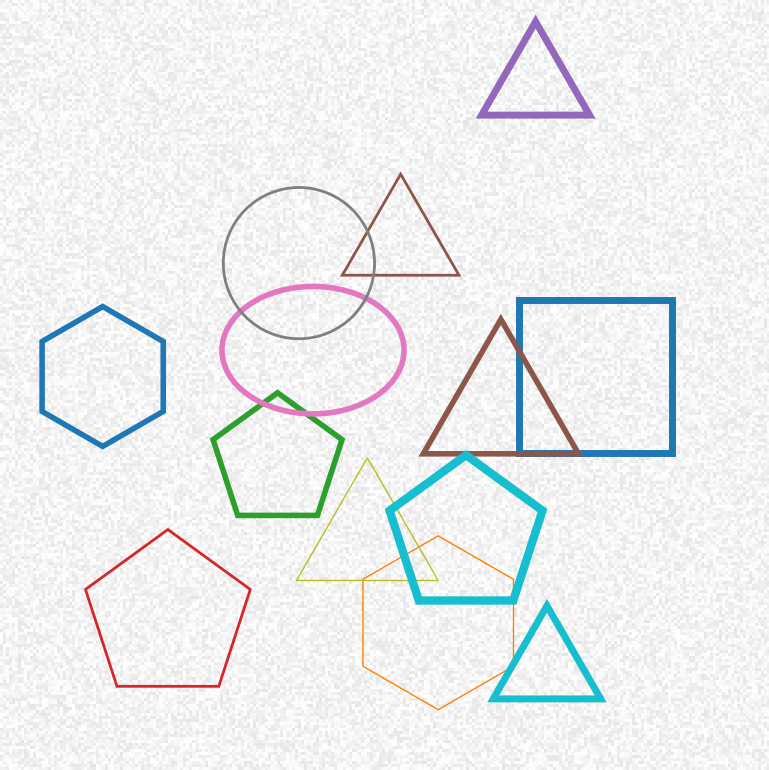[{"shape": "square", "thickness": 2.5, "radius": 0.5, "center": [0.773, 0.511]}, {"shape": "hexagon", "thickness": 2, "radius": 0.45, "center": [0.133, 0.511]}, {"shape": "hexagon", "thickness": 0.5, "radius": 0.56, "center": [0.569, 0.191]}, {"shape": "pentagon", "thickness": 2, "radius": 0.44, "center": [0.36, 0.402]}, {"shape": "pentagon", "thickness": 1, "radius": 0.56, "center": [0.218, 0.2]}, {"shape": "triangle", "thickness": 2.5, "radius": 0.4, "center": [0.696, 0.891]}, {"shape": "triangle", "thickness": 2, "radius": 0.58, "center": [0.65, 0.469]}, {"shape": "triangle", "thickness": 1, "radius": 0.44, "center": [0.52, 0.686]}, {"shape": "oval", "thickness": 2, "radius": 0.59, "center": [0.406, 0.545]}, {"shape": "circle", "thickness": 1, "radius": 0.49, "center": [0.388, 0.658]}, {"shape": "triangle", "thickness": 0.5, "radius": 0.53, "center": [0.477, 0.299]}, {"shape": "pentagon", "thickness": 3, "radius": 0.52, "center": [0.605, 0.305]}, {"shape": "triangle", "thickness": 2.5, "radius": 0.4, "center": [0.71, 0.133]}]